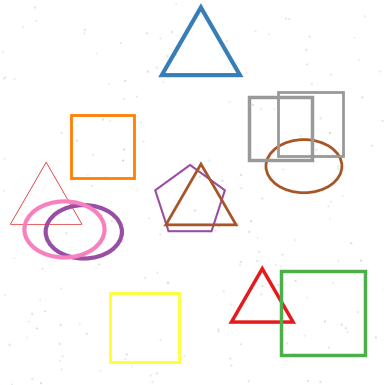[{"shape": "triangle", "thickness": 0.5, "radius": 0.54, "center": [0.12, 0.471]}, {"shape": "triangle", "thickness": 2.5, "radius": 0.46, "center": [0.681, 0.21]}, {"shape": "triangle", "thickness": 3, "radius": 0.59, "center": [0.522, 0.863]}, {"shape": "square", "thickness": 2.5, "radius": 0.55, "center": [0.838, 0.187]}, {"shape": "oval", "thickness": 3, "radius": 0.5, "center": [0.218, 0.398]}, {"shape": "pentagon", "thickness": 1.5, "radius": 0.48, "center": [0.494, 0.476]}, {"shape": "square", "thickness": 2, "radius": 0.41, "center": [0.267, 0.619]}, {"shape": "square", "thickness": 2, "radius": 0.45, "center": [0.374, 0.148]}, {"shape": "triangle", "thickness": 2, "radius": 0.53, "center": [0.522, 0.469]}, {"shape": "oval", "thickness": 2, "radius": 0.49, "center": [0.789, 0.568]}, {"shape": "oval", "thickness": 3, "radius": 0.52, "center": [0.167, 0.404]}, {"shape": "square", "thickness": 2, "radius": 0.42, "center": [0.806, 0.677]}, {"shape": "square", "thickness": 2.5, "radius": 0.41, "center": [0.729, 0.665]}]